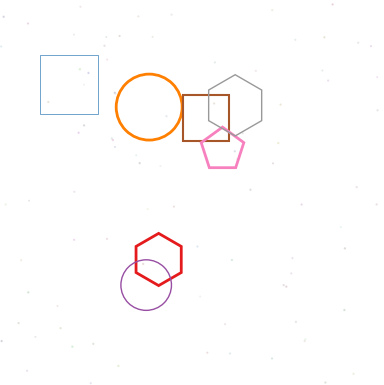[{"shape": "hexagon", "thickness": 2, "radius": 0.34, "center": [0.412, 0.326]}, {"shape": "square", "thickness": 0.5, "radius": 0.38, "center": [0.18, 0.78]}, {"shape": "circle", "thickness": 1, "radius": 0.33, "center": [0.38, 0.26]}, {"shape": "circle", "thickness": 2, "radius": 0.43, "center": [0.387, 0.722]}, {"shape": "square", "thickness": 1.5, "radius": 0.3, "center": [0.535, 0.694]}, {"shape": "pentagon", "thickness": 2, "radius": 0.29, "center": [0.578, 0.612]}, {"shape": "hexagon", "thickness": 1, "radius": 0.4, "center": [0.611, 0.726]}]